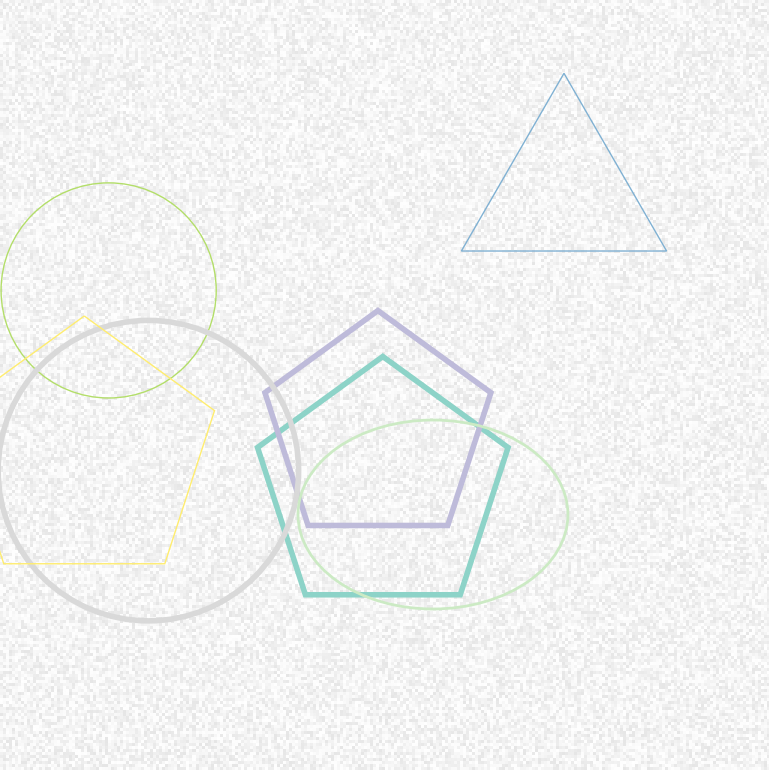[{"shape": "pentagon", "thickness": 2, "radius": 0.86, "center": [0.497, 0.366]}, {"shape": "pentagon", "thickness": 2, "radius": 0.77, "center": [0.491, 0.442]}, {"shape": "triangle", "thickness": 0.5, "radius": 0.77, "center": [0.732, 0.751]}, {"shape": "circle", "thickness": 0.5, "radius": 0.7, "center": [0.141, 0.623]}, {"shape": "circle", "thickness": 2, "radius": 0.98, "center": [0.193, 0.389]}, {"shape": "oval", "thickness": 1, "radius": 0.88, "center": [0.562, 0.332]}, {"shape": "pentagon", "thickness": 0.5, "radius": 0.89, "center": [0.109, 0.412]}]